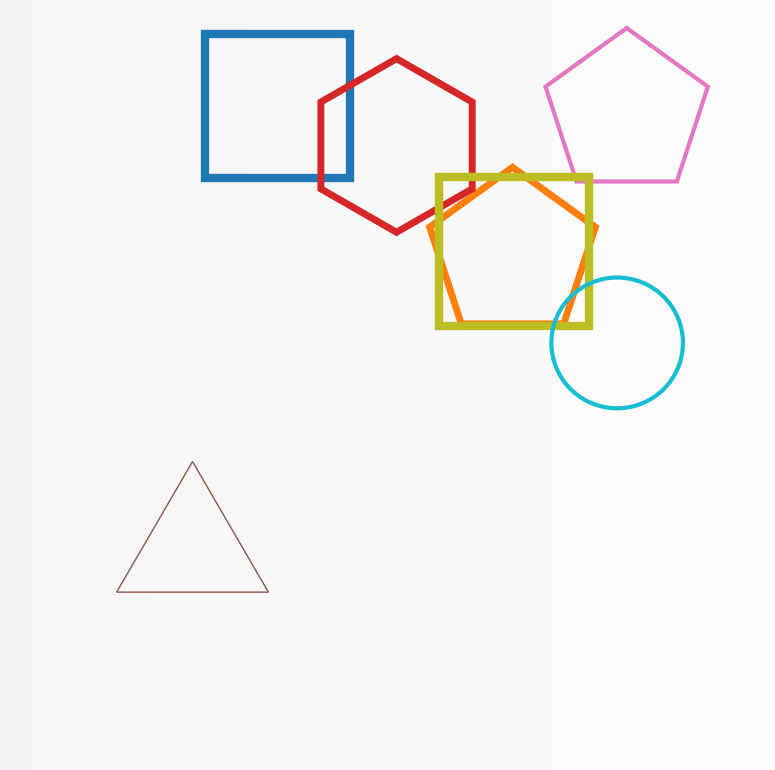[{"shape": "square", "thickness": 3, "radius": 0.47, "center": [0.359, 0.862]}, {"shape": "pentagon", "thickness": 2.5, "radius": 0.56, "center": [0.661, 0.67]}, {"shape": "hexagon", "thickness": 2.5, "radius": 0.56, "center": [0.512, 0.811]}, {"shape": "triangle", "thickness": 0.5, "radius": 0.57, "center": [0.248, 0.288]}, {"shape": "pentagon", "thickness": 1.5, "radius": 0.55, "center": [0.809, 0.853]}, {"shape": "square", "thickness": 3, "radius": 0.48, "center": [0.663, 0.673]}, {"shape": "circle", "thickness": 1.5, "radius": 0.42, "center": [0.796, 0.555]}]